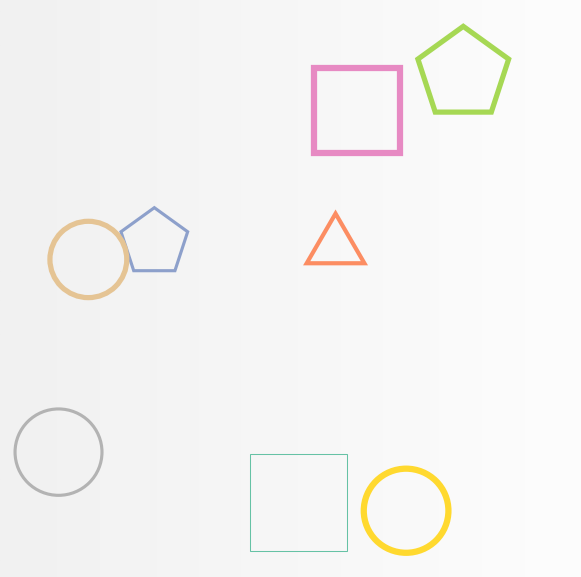[{"shape": "square", "thickness": 0.5, "radius": 0.42, "center": [0.514, 0.129]}, {"shape": "triangle", "thickness": 2, "radius": 0.29, "center": [0.577, 0.572]}, {"shape": "pentagon", "thickness": 1.5, "radius": 0.3, "center": [0.266, 0.579]}, {"shape": "square", "thickness": 3, "radius": 0.37, "center": [0.615, 0.808]}, {"shape": "pentagon", "thickness": 2.5, "radius": 0.41, "center": [0.797, 0.871]}, {"shape": "circle", "thickness": 3, "radius": 0.36, "center": [0.699, 0.115]}, {"shape": "circle", "thickness": 2.5, "radius": 0.33, "center": [0.152, 0.55]}, {"shape": "circle", "thickness": 1.5, "radius": 0.37, "center": [0.101, 0.216]}]